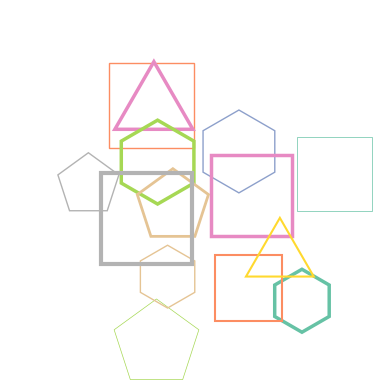[{"shape": "square", "thickness": 0.5, "radius": 0.48, "center": [0.868, 0.548]}, {"shape": "hexagon", "thickness": 2.5, "radius": 0.41, "center": [0.784, 0.219]}, {"shape": "square", "thickness": 1, "radius": 0.55, "center": [0.394, 0.726]}, {"shape": "square", "thickness": 1.5, "radius": 0.43, "center": [0.646, 0.252]}, {"shape": "hexagon", "thickness": 1, "radius": 0.54, "center": [0.621, 0.607]}, {"shape": "square", "thickness": 2.5, "radius": 0.52, "center": [0.654, 0.492]}, {"shape": "triangle", "thickness": 2.5, "radius": 0.58, "center": [0.4, 0.723]}, {"shape": "pentagon", "thickness": 0.5, "radius": 0.58, "center": [0.407, 0.108]}, {"shape": "hexagon", "thickness": 2.5, "radius": 0.54, "center": [0.409, 0.579]}, {"shape": "triangle", "thickness": 1.5, "radius": 0.51, "center": [0.727, 0.333]}, {"shape": "pentagon", "thickness": 2, "radius": 0.49, "center": [0.449, 0.465]}, {"shape": "hexagon", "thickness": 1, "radius": 0.41, "center": [0.435, 0.281]}, {"shape": "square", "thickness": 3, "radius": 0.59, "center": [0.381, 0.431]}, {"shape": "pentagon", "thickness": 1, "radius": 0.42, "center": [0.23, 0.52]}]